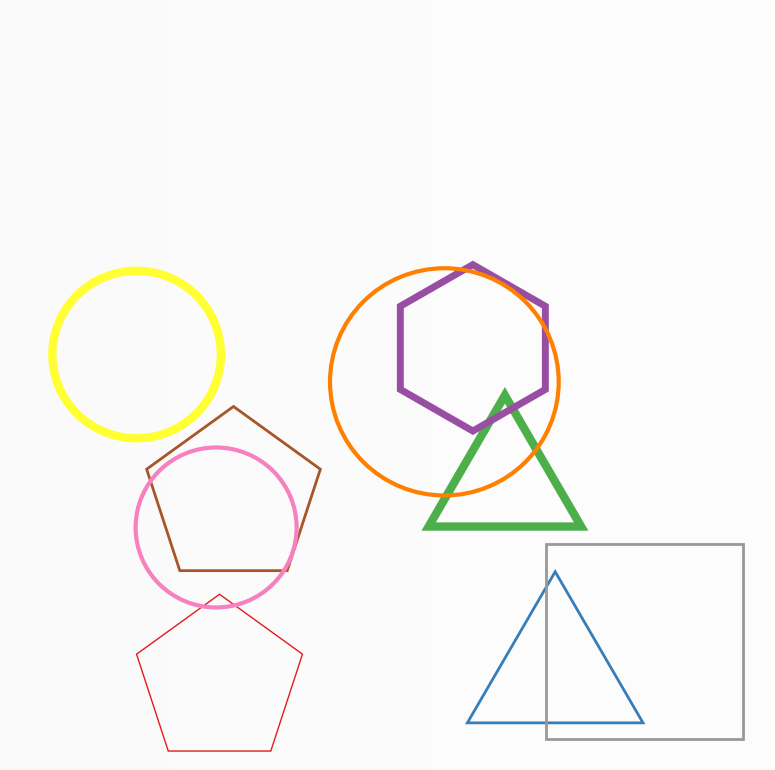[{"shape": "pentagon", "thickness": 0.5, "radius": 0.56, "center": [0.283, 0.116]}, {"shape": "triangle", "thickness": 1, "radius": 0.65, "center": [0.716, 0.127]}, {"shape": "triangle", "thickness": 3, "radius": 0.57, "center": [0.651, 0.373]}, {"shape": "hexagon", "thickness": 2.5, "radius": 0.54, "center": [0.61, 0.548]}, {"shape": "circle", "thickness": 1.5, "radius": 0.74, "center": [0.573, 0.504]}, {"shape": "circle", "thickness": 3, "radius": 0.54, "center": [0.176, 0.54]}, {"shape": "pentagon", "thickness": 1, "radius": 0.59, "center": [0.301, 0.354]}, {"shape": "circle", "thickness": 1.5, "radius": 0.52, "center": [0.279, 0.315]}, {"shape": "square", "thickness": 1, "radius": 0.64, "center": [0.831, 0.167]}]